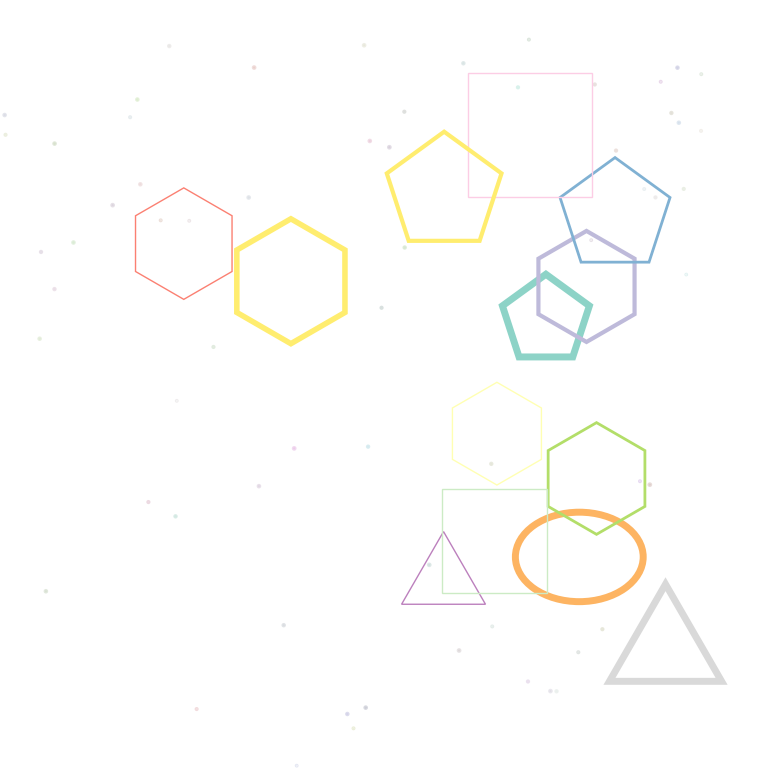[{"shape": "pentagon", "thickness": 2.5, "radius": 0.3, "center": [0.709, 0.584]}, {"shape": "hexagon", "thickness": 0.5, "radius": 0.33, "center": [0.645, 0.437]}, {"shape": "hexagon", "thickness": 1.5, "radius": 0.36, "center": [0.762, 0.628]}, {"shape": "hexagon", "thickness": 0.5, "radius": 0.36, "center": [0.239, 0.684]}, {"shape": "pentagon", "thickness": 1, "radius": 0.38, "center": [0.799, 0.72]}, {"shape": "oval", "thickness": 2.5, "radius": 0.41, "center": [0.752, 0.277]}, {"shape": "hexagon", "thickness": 1, "radius": 0.36, "center": [0.775, 0.379]}, {"shape": "square", "thickness": 0.5, "radius": 0.4, "center": [0.689, 0.825]}, {"shape": "triangle", "thickness": 2.5, "radius": 0.42, "center": [0.864, 0.157]}, {"shape": "triangle", "thickness": 0.5, "radius": 0.31, "center": [0.576, 0.247]}, {"shape": "square", "thickness": 0.5, "radius": 0.34, "center": [0.642, 0.298]}, {"shape": "pentagon", "thickness": 1.5, "radius": 0.39, "center": [0.577, 0.751]}, {"shape": "hexagon", "thickness": 2, "radius": 0.41, "center": [0.378, 0.635]}]